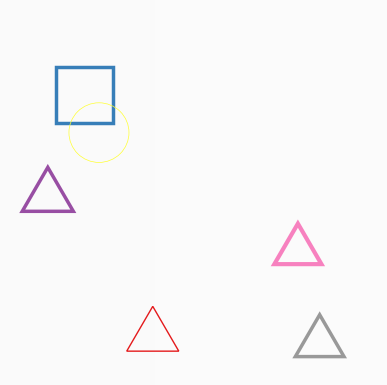[{"shape": "triangle", "thickness": 1, "radius": 0.39, "center": [0.394, 0.127]}, {"shape": "square", "thickness": 2.5, "radius": 0.36, "center": [0.218, 0.753]}, {"shape": "triangle", "thickness": 2.5, "radius": 0.38, "center": [0.123, 0.489]}, {"shape": "circle", "thickness": 0.5, "radius": 0.39, "center": [0.255, 0.656]}, {"shape": "triangle", "thickness": 3, "radius": 0.35, "center": [0.769, 0.349]}, {"shape": "triangle", "thickness": 2.5, "radius": 0.36, "center": [0.825, 0.11]}]